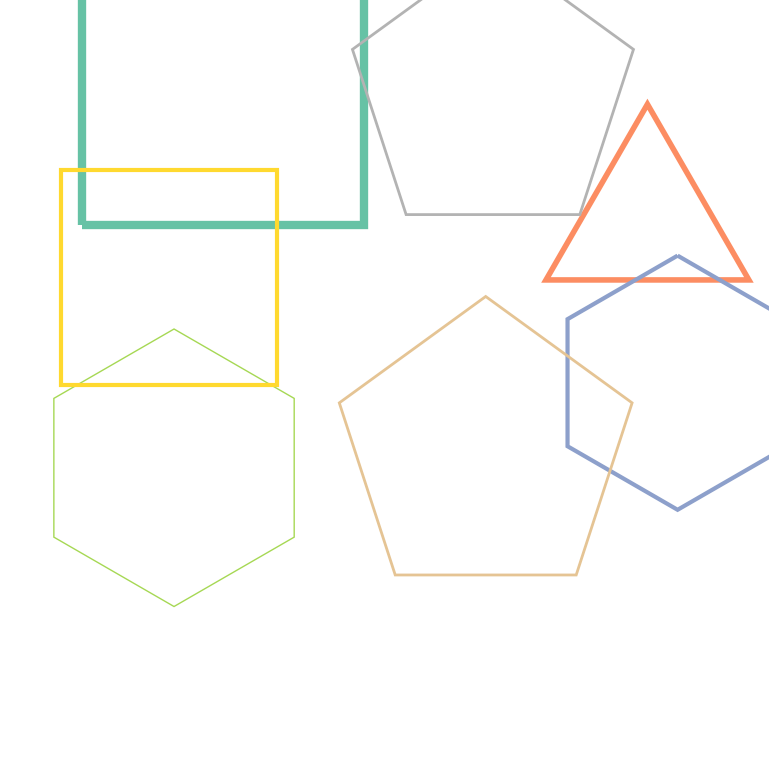[{"shape": "square", "thickness": 3, "radius": 0.92, "center": [0.29, 0.891]}, {"shape": "triangle", "thickness": 2, "radius": 0.76, "center": [0.841, 0.713]}, {"shape": "hexagon", "thickness": 1.5, "radius": 0.83, "center": [0.88, 0.503]}, {"shape": "hexagon", "thickness": 0.5, "radius": 0.9, "center": [0.226, 0.393]}, {"shape": "square", "thickness": 1.5, "radius": 0.7, "center": [0.22, 0.639]}, {"shape": "pentagon", "thickness": 1, "radius": 1.0, "center": [0.631, 0.415]}, {"shape": "pentagon", "thickness": 1, "radius": 0.96, "center": [0.64, 0.877]}]